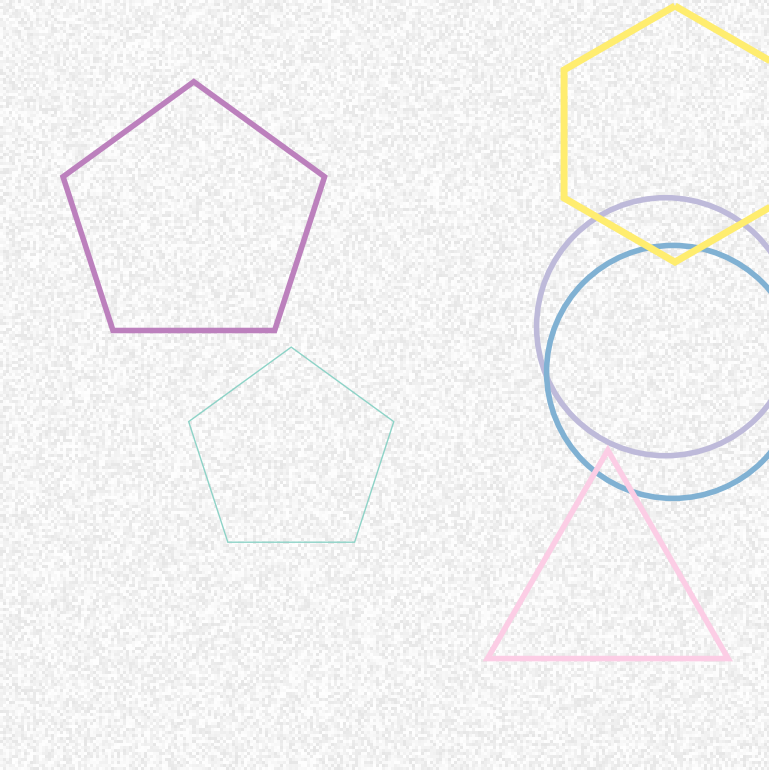[{"shape": "pentagon", "thickness": 0.5, "radius": 0.7, "center": [0.378, 0.409]}, {"shape": "circle", "thickness": 2, "radius": 0.84, "center": [0.864, 0.576]}, {"shape": "circle", "thickness": 2, "radius": 0.82, "center": [0.874, 0.517]}, {"shape": "triangle", "thickness": 2, "radius": 0.9, "center": [0.789, 0.235]}, {"shape": "pentagon", "thickness": 2, "radius": 0.89, "center": [0.252, 0.715]}, {"shape": "hexagon", "thickness": 2.5, "radius": 0.83, "center": [0.877, 0.826]}]